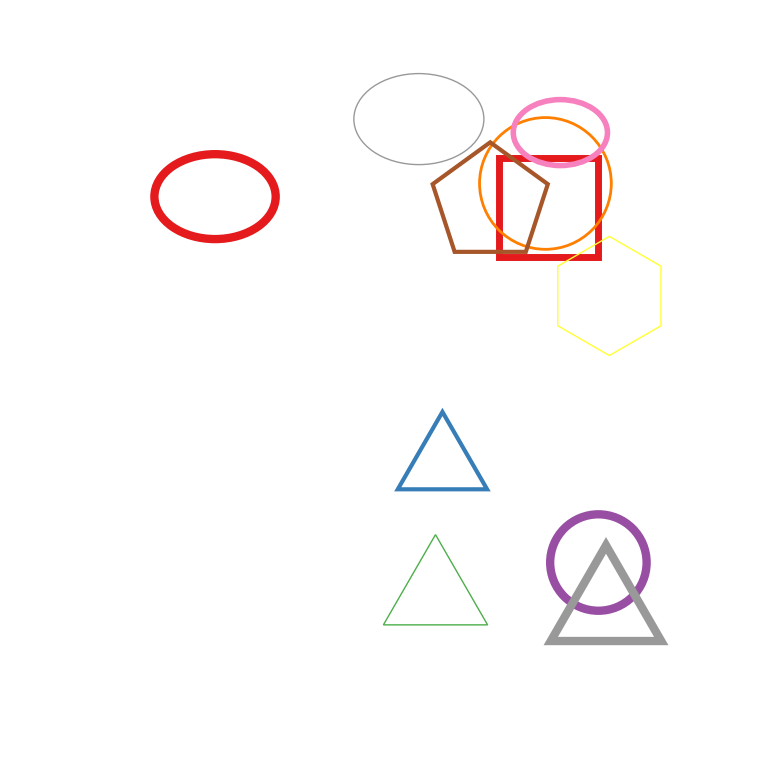[{"shape": "square", "thickness": 2.5, "radius": 0.32, "center": [0.712, 0.731]}, {"shape": "oval", "thickness": 3, "radius": 0.39, "center": [0.279, 0.745]}, {"shape": "triangle", "thickness": 1.5, "radius": 0.34, "center": [0.575, 0.398]}, {"shape": "triangle", "thickness": 0.5, "radius": 0.39, "center": [0.566, 0.228]}, {"shape": "circle", "thickness": 3, "radius": 0.31, "center": [0.777, 0.269]}, {"shape": "circle", "thickness": 1, "radius": 0.43, "center": [0.708, 0.762]}, {"shape": "hexagon", "thickness": 0.5, "radius": 0.39, "center": [0.791, 0.616]}, {"shape": "pentagon", "thickness": 1.5, "radius": 0.39, "center": [0.637, 0.737]}, {"shape": "oval", "thickness": 2, "radius": 0.31, "center": [0.728, 0.828]}, {"shape": "triangle", "thickness": 3, "radius": 0.41, "center": [0.787, 0.209]}, {"shape": "oval", "thickness": 0.5, "radius": 0.42, "center": [0.544, 0.845]}]